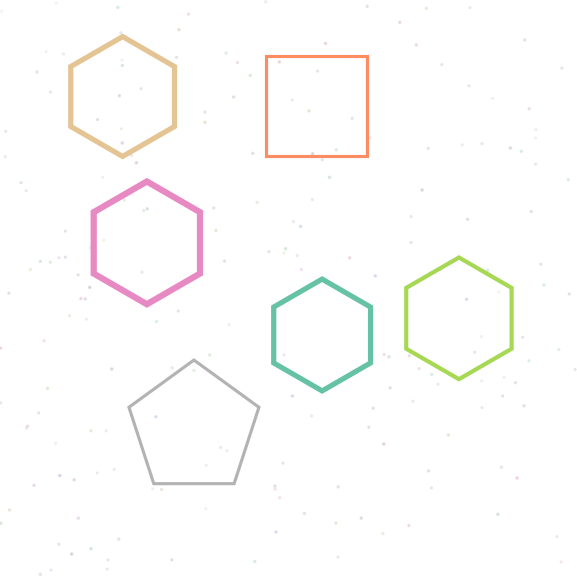[{"shape": "hexagon", "thickness": 2.5, "radius": 0.48, "center": [0.558, 0.419]}, {"shape": "square", "thickness": 1.5, "radius": 0.43, "center": [0.548, 0.816]}, {"shape": "hexagon", "thickness": 3, "radius": 0.53, "center": [0.254, 0.579]}, {"shape": "hexagon", "thickness": 2, "radius": 0.53, "center": [0.795, 0.448]}, {"shape": "hexagon", "thickness": 2.5, "radius": 0.52, "center": [0.212, 0.832]}, {"shape": "pentagon", "thickness": 1.5, "radius": 0.59, "center": [0.336, 0.257]}]